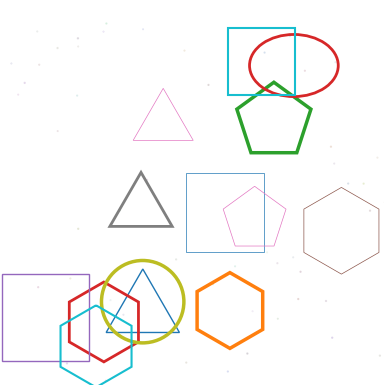[{"shape": "square", "thickness": 0.5, "radius": 0.51, "center": [0.584, 0.448]}, {"shape": "triangle", "thickness": 1, "radius": 0.55, "center": [0.371, 0.191]}, {"shape": "hexagon", "thickness": 2.5, "radius": 0.49, "center": [0.597, 0.194]}, {"shape": "pentagon", "thickness": 2.5, "radius": 0.51, "center": [0.711, 0.685]}, {"shape": "hexagon", "thickness": 2, "radius": 0.52, "center": [0.27, 0.164]}, {"shape": "oval", "thickness": 2, "radius": 0.58, "center": [0.763, 0.83]}, {"shape": "square", "thickness": 1, "radius": 0.56, "center": [0.118, 0.175]}, {"shape": "hexagon", "thickness": 0.5, "radius": 0.56, "center": [0.887, 0.401]}, {"shape": "pentagon", "thickness": 0.5, "radius": 0.43, "center": [0.661, 0.43]}, {"shape": "triangle", "thickness": 0.5, "radius": 0.45, "center": [0.424, 0.68]}, {"shape": "triangle", "thickness": 2, "radius": 0.47, "center": [0.366, 0.459]}, {"shape": "circle", "thickness": 2.5, "radius": 0.53, "center": [0.371, 0.216]}, {"shape": "hexagon", "thickness": 1.5, "radius": 0.53, "center": [0.249, 0.1]}, {"shape": "square", "thickness": 1.5, "radius": 0.44, "center": [0.68, 0.84]}]